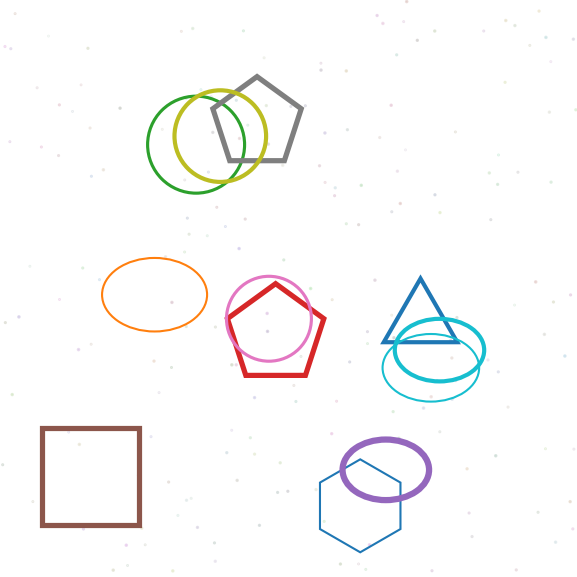[{"shape": "hexagon", "thickness": 1, "radius": 0.4, "center": [0.624, 0.123]}, {"shape": "triangle", "thickness": 2, "radius": 0.37, "center": [0.728, 0.443]}, {"shape": "oval", "thickness": 1, "radius": 0.45, "center": [0.268, 0.489]}, {"shape": "circle", "thickness": 1.5, "radius": 0.42, "center": [0.34, 0.749]}, {"shape": "pentagon", "thickness": 2.5, "radius": 0.44, "center": [0.477, 0.42]}, {"shape": "oval", "thickness": 3, "radius": 0.37, "center": [0.668, 0.186]}, {"shape": "square", "thickness": 2.5, "radius": 0.42, "center": [0.157, 0.174]}, {"shape": "circle", "thickness": 1.5, "radius": 0.37, "center": [0.466, 0.447]}, {"shape": "pentagon", "thickness": 2.5, "radius": 0.4, "center": [0.445, 0.786]}, {"shape": "circle", "thickness": 2, "radius": 0.4, "center": [0.381, 0.763]}, {"shape": "oval", "thickness": 2, "radius": 0.39, "center": [0.761, 0.393]}, {"shape": "oval", "thickness": 1, "radius": 0.42, "center": [0.746, 0.362]}]